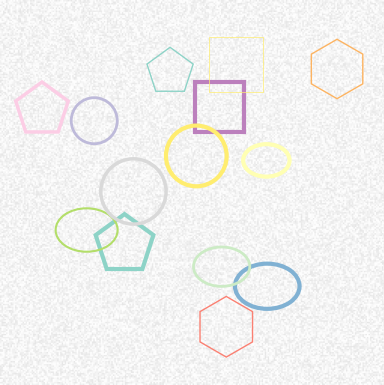[{"shape": "pentagon", "thickness": 1, "radius": 0.32, "center": [0.442, 0.814]}, {"shape": "pentagon", "thickness": 3, "radius": 0.39, "center": [0.323, 0.365]}, {"shape": "oval", "thickness": 3, "radius": 0.3, "center": [0.692, 0.583]}, {"shape": "circle", "thickness": 2, "radius": 0.3, "center": [0.245, 0.686]}, {"shape": "hexagon", "thickness": 1, "radius": 0.39, "center": [0.588, 0.151]}, {"shape": "oval", "thickness": 3, "radius": 0.42, "center": [0.694, 0.257]}, {"shape": "hexagon", "thickness": 1, "radius": 0.39, "center": [0.875, 0.821]}, {"shape": "oval", "thickness": 1.5, "radius": 0.4, "center": [0.225, 0.403]}, {"shape": "pentagon", "thickness": 2.5, "radius": 0.36, "center": [0.109, 0.715]}, {"shape": "circle", "thickness": 2.5, "radius": 0.42, "center": [0.347, 0.503]}, {"shape": "square", "thickness": 3, "radius": 0.32, "center": [0.57, 0.723]}, {"shape": "oval", "thickness": 2, "radius": 0.37, "center": [0.576, 0.307]}, {"shape": "square", "thickness": 0.5, "radius": 0.35, "center": [0.613, 0.832]}, {"shape": "circle", "thickness": 3, "radius": 0.39, "center": [0.51, 0.595]}]